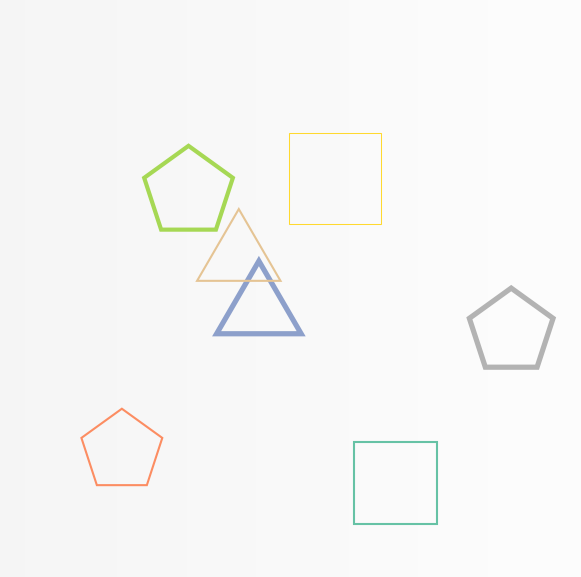[{"shape": "square", "thickness": 1, "radius": 0.36, "center": [0.68, 0.163]}, {"shape": "pentagon", "thickness": 1, "radius": 0.37, "center": [0.21, 0.218]}, {"shape": "triangle", "thickness": 2.5, "radius": 0.42, "center": [0.445, 0.463]}, {"shape": "pentagon", "thickness": 2, "radius": 0.4, "center": [0.324, 0.666]}, {"shape": "square", "thickness": 0.5, "radius": 0.39, "center": [0.576, 0.69]}, {"shape": "triangle", "thickness": 1, "radius": 0.41, "center": [0.411, 0.554]}, {"shape": "pentagon", "thickness": 2.5, "radius": 0.38, "center": [0.879, 0.425]}]